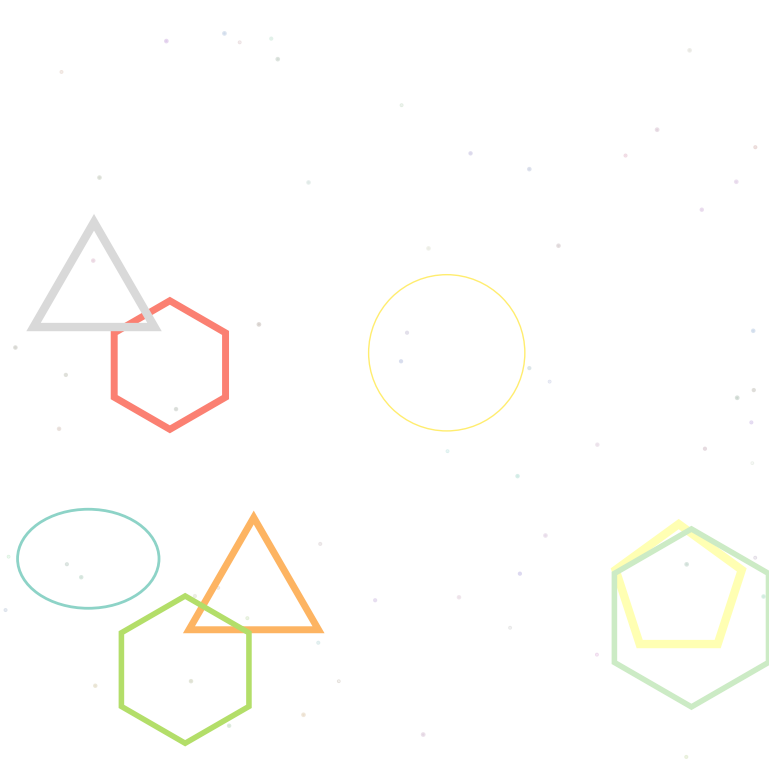[{"shape": "oval", "thickness": 1, "radius": 0.46, "center": [0.115, 0.274]}, {"shape": "pentagon", "thickness": 3, "radius": 0.43, "center": [0.881, 0.233]}, {"shape": "hexagon", "thickness": 2.5, "radius": 0.42, "center": [0.221, 0.526]}, {"shape": "triangle", "thickness": 2.5, "radius": 0.49, "center": [0.33, 0.231]}, {"shape": "hexagon", "thickness": 2, "radius": 0.48, "center": [0.24, 0.13]}, {"shape": "triangle", "thickness": 3, "radius": 0.45, "center": [0.122, 0.621]}, {"shape": "hexagon", "thickness": 2, "radius": 0.58, "center": [0.898, 0.197]}, {"shape": "circle", "thickness": 0.5, "radius": 0.51, "center": [0.58, 0.542]}]